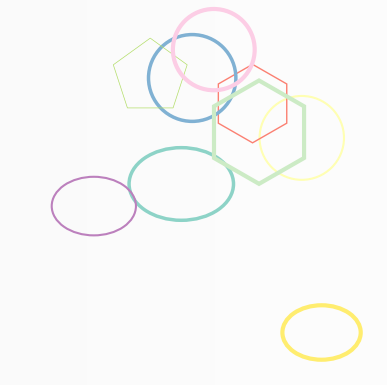[{"shape": "oval", "thickness": 2.5, "radius": 0.67, "center": [0.468, 0.522]}, {"shape": "circle", "thickness": 1.5, "radius": 0.54, "center": [0.779, 0.642]}, {"shape": "hexagon", "thickness": 1, "radius": 0.51, "center": [0.652, 0.731]}, {"shape": "circle", "thickness": 2.5, "radius": 0.56, "center": [0.496, 0.797]}, {"shape": "pentagon", "thickness": 0.5, "radius": 0.5, "center": [0.388, 0.801]}, {"shape": "circle", "thickness": 3, "radius": 0.53, "center": [0.552, 0.871]}, {"shape": "oval", "thickness": 1.5, "radius": 0.54, "center": [0.242, 0.465]}, {"shape": "hexagon", "thickness": 3, "radius": 0.67, "center": [0.668, 0.657]}, {"shape": "oval", "thickness": 3, "radius": 0.51, "center": [0.83, 0.136]}]